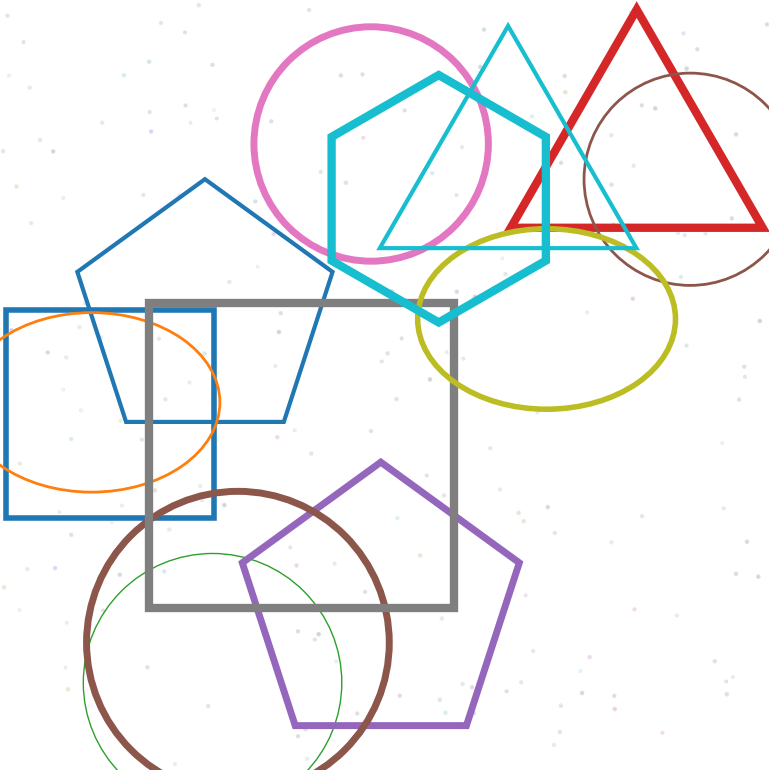[{"shape": "square", "thickness": 2, "radius": 0.67, "center": [0.142, 0.463]}, {"shape": "pentagon", "thickness": 1.5, "radius": 0.87, "center": [0.266, 0.593]}, {"shape": "oval", "thickness": 1, "radius": 0.83, "center": [0.119, 0.477]}, {"shape": "circle", "thickness": 0.5, "radius": 0.84, "center": [0.276, 0.113]}, {"shape": "triangle", "thickness": 3, "radius": 0.94, "center": [0.827, 0.799]}, {"shape": "pentagon", "thickness": 2.5, "radius": 0.95, "center": [0.495, 0.211]}, {"shape": "circle", "thickness": 2.5, "radius": 0.98, "center": [0.309, 0.165]}, {"shape": "circle", "thickness": 1, "radius": 0.69, "center": [0.896, 0.767]}, {"shape": "circle", "thickness": 2.5, "radius": 0.76, "center": [0.482, 0.813]}, {"shape": "square", "thickness": 3, "radius": 0.99, "center": [0.391, 0.409]}, {"shape": "oval", "thickness": 2, "radius": 0.84, "center": [0.71, 0.586]}, {"shape": "hexagon", "thickness": 3, "radius": 0.8, "center": [0.57, 0.742]}, {"shape": "triangle", "thickness": 1.5, "radius": 0.96, "center": [0.66, 0.774]}]